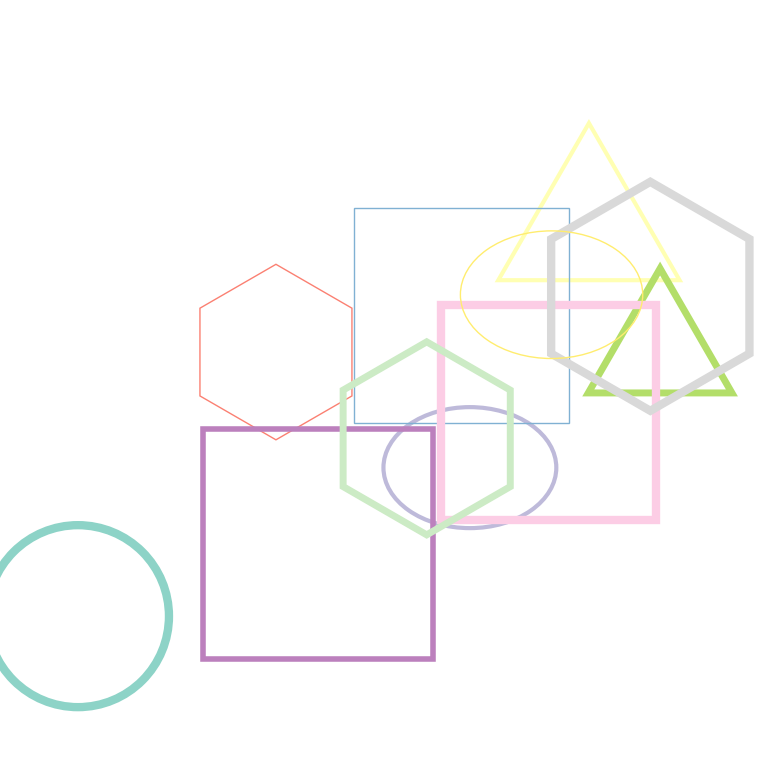[{"shape": "circle", "thickness": 3, "radius": 0.59, "center": [0.101, 0.2]}, {"shape": "triangle", "thickness": 1.5, "radius": 0.68, "center": [0.765, 0.704]}, {"shape": "oval", "thickness": 1.5, "radius": 0.56, "center": [0.61, 0.393]}, {"shape": "hexagon", "thickness": 0.5, "radius": 0.57, "center": [0.358, 0.543]}, {"shape": "square", "thickness": 0.5, "radius": 0.7, "center": [0.6, 0.59]}, {"shape": "triangle", "thickness": 2.5, "radius": 0.54, "center": [0.857, 0.544]}, {"shape": "square", "thickness": 3, "radius": 0.7, "center": [0.712, 0.464]}, {"shape": "hexagon", "thickness": 3, "radius": 0.74, "center": [0.845, 0.615]}, {"shape": "square", "thickness": 2, "radius": 0.75, "center": [0.413, 0.294]}, {"shape": "hexagon", "thickness": 2.5, "radius": 0.63, "center": [0.554, 0.431]}, {"shape": "oval", "thickness": 0.5, "radius": 0.59, "center": [0.716, 0.617]}]